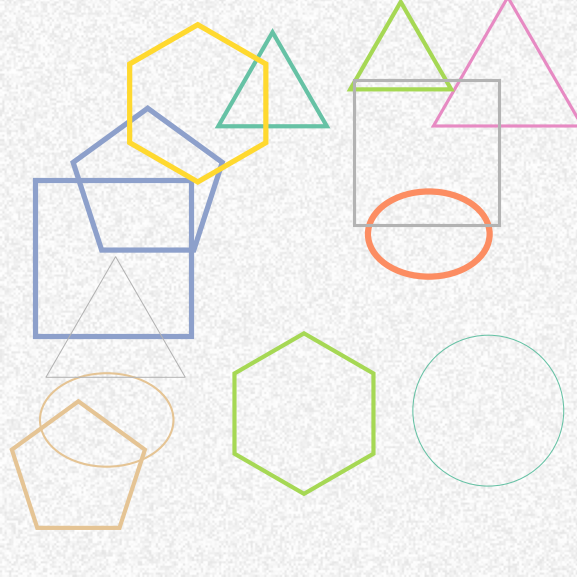[{"shape": "triangle", "thickness": 2, "radius": 0.54, "center": [0.472, 0.835]}, {"shape": "circle", "thickness": 0.5, "radius": 0.65, "center": [0.846, 0.288]}, {"shape": "oval", "thickness": 3, "radius": 0.53, "center": [0.742, 0.594]}, {"shape": "pentagon", "thickness": 2.5, "radius": 0.68, "center": [0.256, 0.676]}, {"shape": "square", "thickness": 2.5, "radius": 0.68, "center": [0.195, 0.552]}, {"shape": "triangle", "thickness": 1.5, "radius": 0.74, "center": [0.879, 0.855]}, {"shape": "hexagon", "thickness": 2, "radius": 0.69, "center": [0.526, 0.283]}, {"shape": "triangle", "thickness": 2, "radius": 0.5, "center": [0.694, 0.895]}, {"shape": "hexagon", "thickness": 2.5, "radius": 0.68, "center": [0.342, 0.82]}, {"shape": "pentagon", "thickness": 2, "radius": 0.61, "center": [0.136, 0.183]}, {"shape": "oval", "thickness": 1, "radius": 0.58, "center": [0.185, 0.272]}, {"shape": "triangle", "thickness": 0.5, "radius": 0.7, "center": [0.2, 0.415]}, {"shape": "square", "thickness": 1.5, "radius": 0.63, "center": [0.739, 0.735]}]